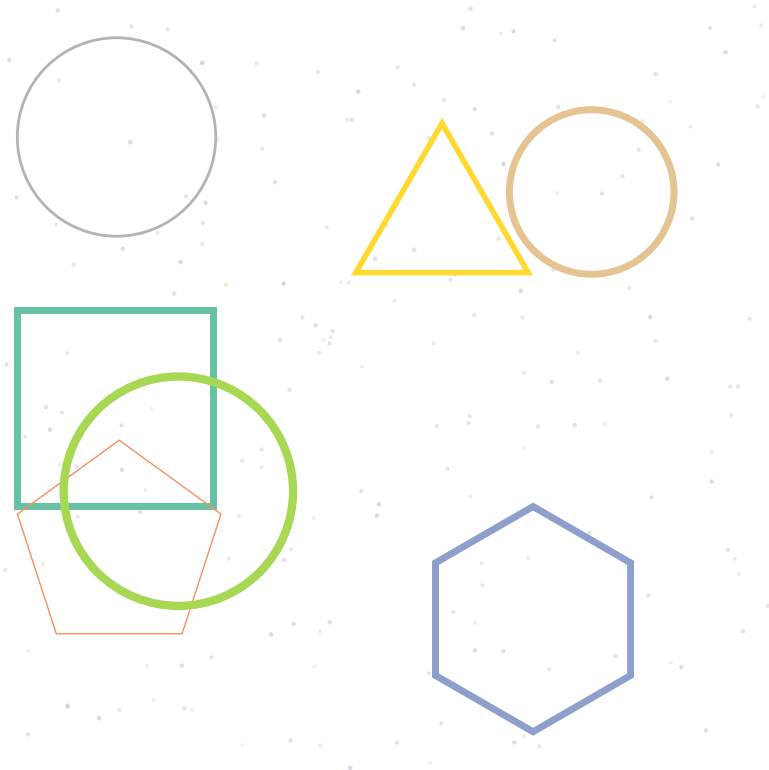[{"shape": "square", "thickness": 2.5, "radius": 0.64, "center": [0.15, 0.47]}, {"shape": "pentagon", "thickness": 0.5, "radius": 0.69, "center": [0.155, 0.289]}, {"shape": "hexagon", "thickness": 2.5, "radius": 0.73, "center": [0.692, 0.196]}, {"shape": "circle", "thickness": 3, "radius": 0.74, "center": [0.232, 0.362]}, {"shape": "triangle", "thickness": 2, "radius": 0.65, "center": [0.574, 0.711]}, {"shape": "circle", "thickness": 2.5, "radius": 0.53, "center": [0.768, 0.751]}, {"shape": "circle", "thickness": 1, "radius": 0.64, "center": [0.151, 0.822]}]